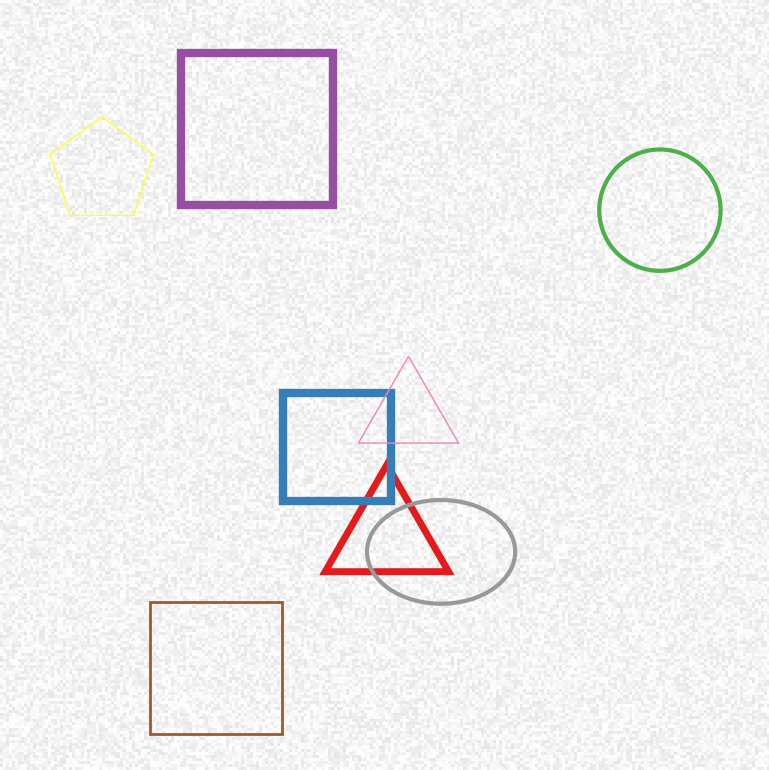[{"shape": "triangle", "thickness": 2.5, "radius": 0.46, "center": [0.502, 0.304]}, {"shape": "square", "thickness": 3, "radius": 0.35, "center": [0.438, 0.42]}, {"shape": "circle", "thickness": 1.5, "radius": 0.39, "center": [0.857, 0.727]}, {"shape": "square", "thickness": 3, "radius": 0.49, "center": [0.334, 0.833]}, {"shape": "pentagon", "thickness": 0.5, "radius": 0.35, "center": [0.132, 0.778]}, {"shape": "square", "thickness": 1, "radius": 0.43, "center": [0.281, 0.133]}, {"shape": "triangle", "thickness": 0.5, "radius": 0.38, "center": [0.53, 0.462]}, {"shape": "oval", "thickness": 1.5, "radius": 0.48, "center": [0.573, 0.283]}]